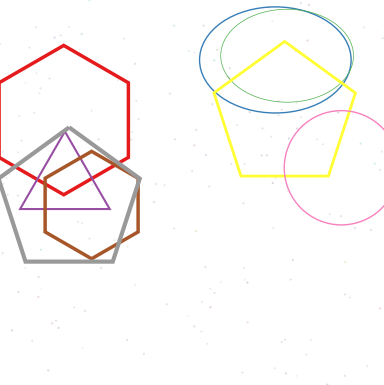[{"shape": "hexagon", "thickness": 2.5, "radius": 0.97, "center": [0.166, 0.688]}, {"shape": "oval", "thickness": 1, "radius": 0.98, "center": [0.715, 0.844]}, {"shape": "oval", "thickness": 0.5, "radius": 0.86, "center": [0.746, 0.855]}, {"shape": "triangle", "thickness": 1.5, "radius": 0.67, "center": [0.169, 0.524]}, {"shape": "pentagon", "thickness": 2, "radius": 0.97, "center": [0.739, 0.699]}, {"shape": "hexagon", "thickness": 2.5, "radius": 0.7, "center": [0.238, 0.467]}, {"shape": "circle", "thickness": 1, "radius": 0.74, "center": [0.887, 0.564]}, {"shape": "pentagon", "thickness": 3, "radius": 0.96, "center": [0.18, 0.476]}]